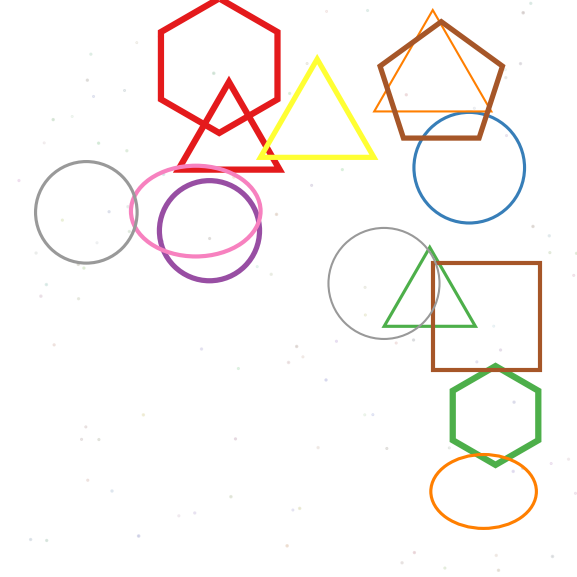[{"shape": "triangle", "thickness": 3, "radius": 0.51, "center": [0.396, 0.756]}, {"shape": "hexagon", "thickness": 3, "radius": 0.58, "center": [0.38, 0.885]}, {"shape": "circle", "thickness": 1.5, "radius": 0.48, "center": [0.813, 0.709]}, {"shape": "triangle", "thickness": 1.5, "radius": 0.46, "center": [0.744, 0.48]}, {"shape": "hexagon", "thickness": 3, "radius": 0.43, "center": [0.858, 0.28]}, {"shape": "circle", "thickness": 2.5, "radius": 0.43, "center": [0.363, 0.6]}, {"shape": "oval", "thickness": 1.5, "radius": 0.46, "center": [0.837, 0.148]}, {"shape": "triangle", "thickness": 1, "radius": 0.59, "center": [0.749, 0.865]}, {"shape": "triangle", "thickness": 2.5, "radius": 0.57, "center": [0.549, 0.783]}, {"shape": "pentagon", "thickness": 2.5, "radius": 0.56, "center": [0.764, 0.85]}, {"shape": "square", "thickness": 2, "radius": 0.46, "center": [0.842, 0.451]}, {"shape": "oval", "thickness": 2, "radius": 0.56, "center": [0.339, 0.634]}, {"shape": "circle", "thickness": 1, "radius": 0.48, "center": [0.665, 0.508]}, {"shape": "circle", "thickness": 1.5, "radius": 0.44, "center": [0.149, 0.631]}]